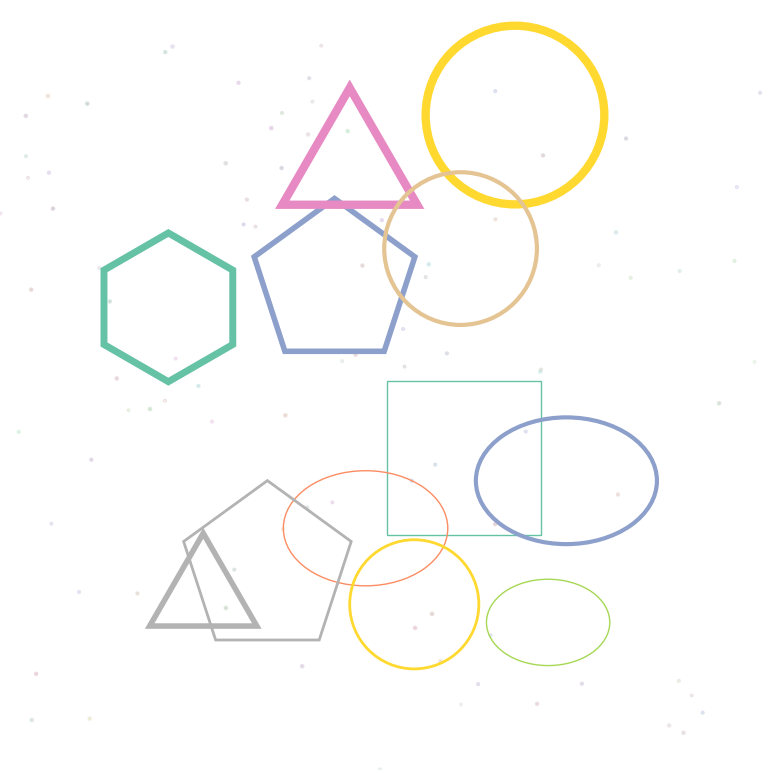[{"shape": "hexagon", "thickness": 2.5, "radius": 0.48, "center": [0.219, 0.601]}, {"shape": "square", "thickness": 0.5, "radius": 0.5, "center": [0.603, 0.405]}, {"shape": "oval", "thickness": 0.5, "radius": 0.53, "center": [0.475, 0.314]}, {"shape": "oval", "thickness": 1.5, "radius": 0.59, "center": [0.736, 0.376]}, {"shape": "pentagon", "thickness": 2, "radius": 0.55, "center": [0.434, 0.633]}, {"shape": "triangle", "thickness": 3, "radius": 0.51, "center": [0.454, 0.785]}, {"shape": "oval", "thickness": 0.5, "radius": 0.4, "center": [0.712, 0.192]}, {"shape": "circle", "thickness": 1, "radius": 0.42, "center": [0.538, 0.215]}, {"shape": "circle", "thickness": 3, "radius": 0.58, "center": [0.669, 0.851]}, {"shape": "circle", "thickness": 1.5, "radius": 0.5, "center": [0.598, 0.677]}, {"shape": "pentagon", "thickness": 1, "radius": 0.57, "center": [0.347, 0.261]}, {"shape": "triangle", "thickness": 2, "radius": 0.4, "center": [0.264, 0.227]}]